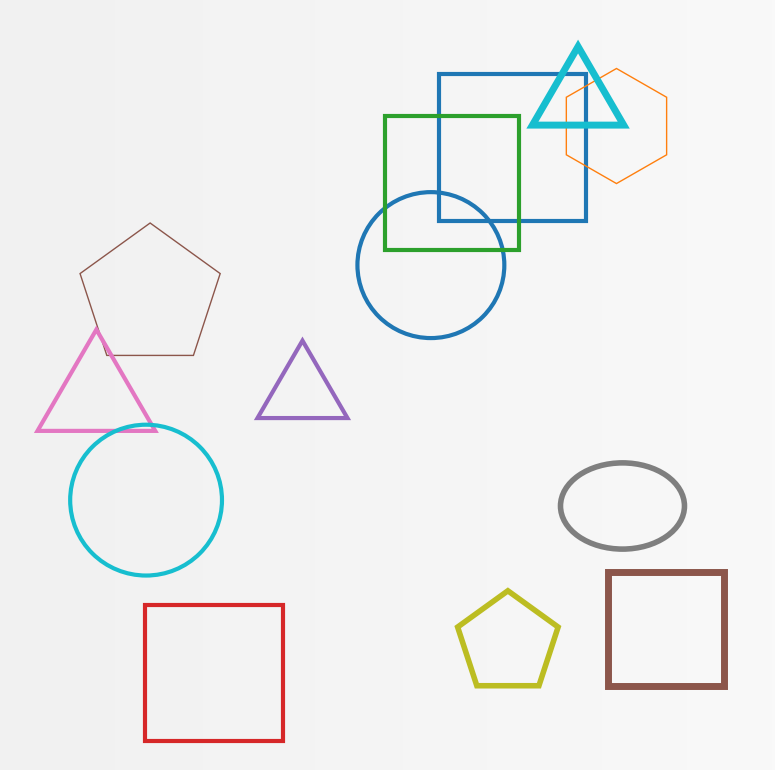[{"shape": "circle", "thickness": 1.5, "radius": 0.47, "center": [0.556, 0.656]}, {"shape": "square", "thickness": 1.5, "radius": 0.47, "center": [0.661, 0.808]}, {"shape": "hexagon", "thickness": 0.5, "radius": 0.37, "center": [0.795, 0.836]}, {"shape": "square", "thickness": 1.5, "radius": 0.43, "center": [0.583, 0.762]}, {"shape": "square", "thickness": 1.5, "radius": 0.44, "center": [0.276, 0.126]}, {"shape": "triangle", "thickness": 1.5, "radius": 0.34, "center": [0.39, 0.491]}, {"shape": "square", "thickness": 2.5, "radius": 0.37, "center": [0.859, 0.183]}, {"shape": "pentagon", "thickness": 0.5, "radius": 0.48, "center": [0.194, 0.615]}, {"shape": "triangle", "thickness": 1.5, "radius": 0.44, "center": [0.124, 0.484]}, {"shape": "oval", "thickness": 2, "radius": 0.4, "center": [0.803, 0.343]}, {"shape": "pentagon", "thickness": 2, "radius": 0.34, "center": [0.655, 0.165]}, {"shape": "triangle", "thickness": 2.5, "radius": 0.34, "center": [0.746, 0.872]}, {"shape": "circle", "thickness": 1.5, "radius": 0.49, "center": [0.188, 0.35]}]